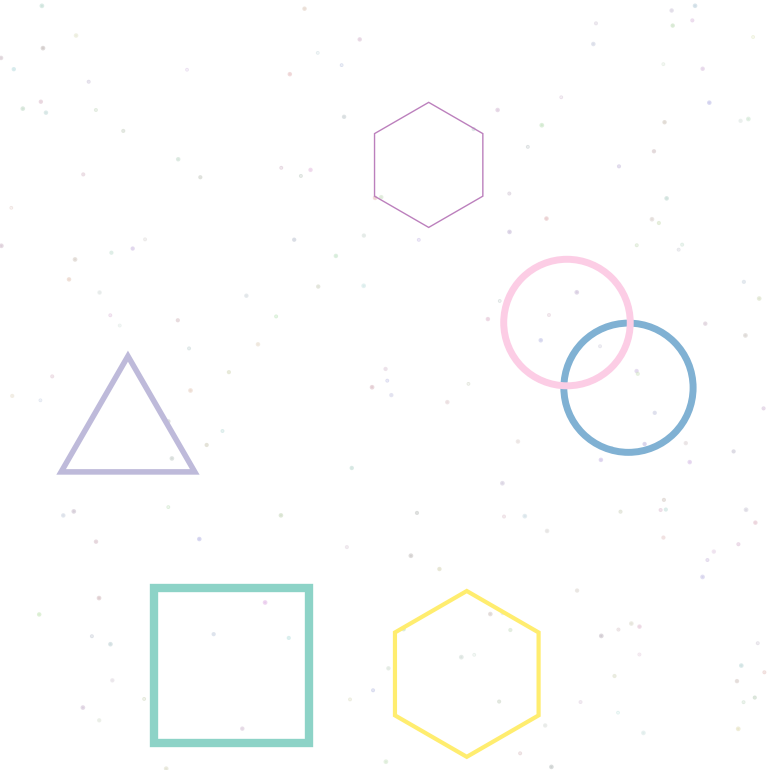[{"shape": "square", "thickness": 3, "radius": 0.5, "center": [0.301, 0.136]}, {"shape": "triangle", "thickness": 2, "radius": 0.5, "center": [0.166, 0.437]}, {"shape": "circle", "thickness": 2.5, "radius": 0.42, "center": [0.816, 0.496]}, {"shape": "circle", "thickness": 2.5, "radius": 0.41, "center": [0.736, 0.581]}, {"shape": "hexagon", "thickness": 0.5, "radius": 0.41, "center": [0.557, 0.786]}, {"shape": "hexagon", "thickness": 1.5, "radius": 0.54, "center": [0.606, 0.125]}]